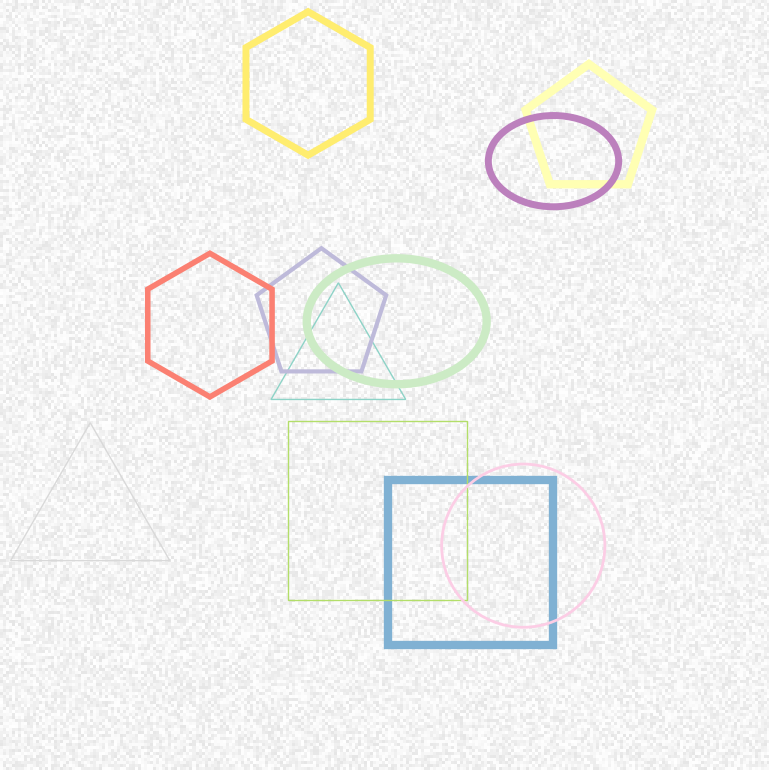[{"shape": "triangle", "thickness": 0.5, "radius": 0.5, "center": [0.439, 0.532]}, {"shape": "pentagon", "thickness": 3, "radius": 0.43, "center": [0.765, 0.831]}, {"shape": "pentagon", "thickness": 1.5, "radius": 0.44, "center": [0.417, 0.589]}, {"shape": "hexagon", "thickness": 2, "radius": 0.47, "center": [0.273, 0.578]}, {"shape": "square", "thickness": 3, "radius": 0.53, "center": [0.611, 0.27]}, {"shape": "square", "thickness": 0.5, "radius": 0.58, "center": [0.49, 0.337]}, {"shape": "circle", "thickness": 1, "radius": 0.53, "center": [0.68, 0.291]}, {"shape": "triangle", "thickness": 0.5, "radius": 0.6, "center": [0.117, 0.332]}, {"shape": "oval", "thickness": 2.5, "radius": 0.42, "center": [0.719, 0.791]}, {"shape": "oval", "thickness": 3, "radius": 0.58, "center": [0.515, 0.583]}, {"shape": "hexagon", "thickness": 2.5, "radius": 0.47, "center": [0.4, 0.892]}]